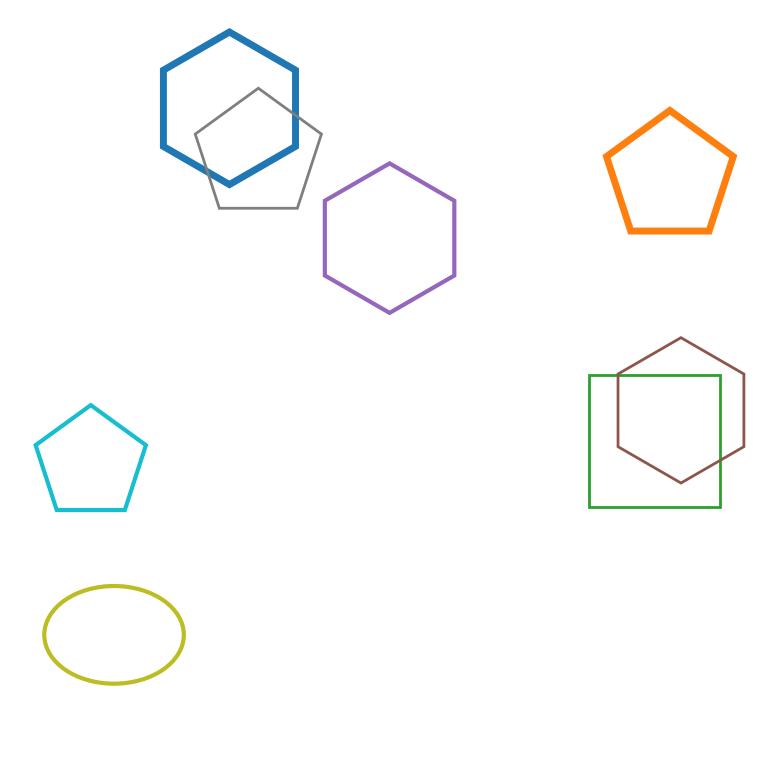[{"shape": "hexagon", "thickness": 2.5, "radius": 0.5, "center": [0.298, 0.859]}, {"shape": "pentagon", "thickness": 2.5, "radius": 0.43, "center": [0.87, 0.77]}, {"shape": "square", "thickness": 1, "radius": 0.43, "center": [0.85, 0.427]}, {"shape": "hexagon", "thickness": 1.5, "radius": 0.49, "center": [0.506, 0.691]}, {"shape": "hexagon", "thickness": 1, "radius": 0.47, "center": [0.884, 0.467]}, {"shape": "pentagon", "thickness": 1, "radius": 0.43, "center": [0.336, 0.799]}, {"shape": "oval", "thickness": 1.5, "radius": 0.45, "center": [0.148, 0.176]}, {"shape": "pentagon", "thickness": 1.5, "radius": 0.38, "center": [0.118, 0.399]}]